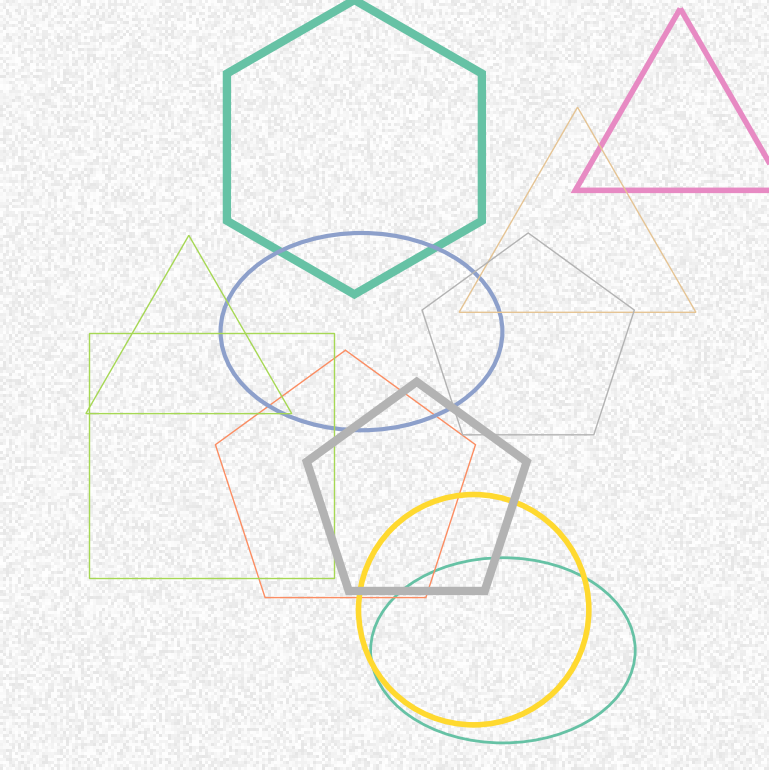[{"shape": "oval", "thickness": 1, "radius": 0.86, "center": [0.653, 0.155]}, {"shape": "hexagon", "thickness": 3, "radius": 0.96, "center": [0.46, 0.809]}, {"shape": "pentagon", "thickness": 0.5, "radius": 0.89, "center": [0.449, 0.368]}, {"shape": "oval", "thickness": 1.5, "radius": 0.92, "center": [0.469, 0.569]}, {"shape": "triangle", "thickness": 2, "radius": 0.79, "center": [0.883, 0.831]}, {"shape": "triangle", "thickness": 0.5, "radius": 0.77, "center": [0.245, 0.54]}, {"shape": "square", "thickness": 0.5, "radius": 0.8, "center": [0.275, 0.409]}, {"shape": "circle", "thickness": 2, "radius": 0.75, "center": [0.615, 0.208]}, {"shape": "triangle", "thickness": 0.5, "radius": 0.89, "center": [0.75, 0.683]}, {"shape": "pentagon", "thickness": 3, "radius": 0.75, "center": [0.541, 0.354]}, {"shape": "pentagon", "thickness": 0.5, "radius": 0.72, "center": [0.686, 0.553]}]